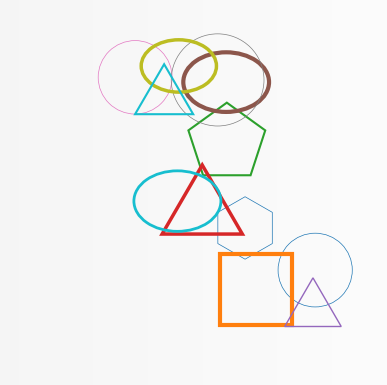[{"shape": "hexagon", "thickness": 0.5, "radius": 0.41, "center": [0.632, 0.408]}, {"shape": "circle", "thickness": 0.5, "radius": 0.48, "center": [0.813, 0.299]}, {"shape": "square", "thickness": 3, "radius": 0.46, "center": [0.66, 0.248]}, {"shape": "pentagon", "thickness": 1.5, "radius": 0.52, "center": [0.585, 0.629]}, {"shape": "triangle", "thickness": 2.5, "radius": 0.6, "center": [0.522, 0.452]}, {"shape": "triangle", "thickness": 1, "radius": 0.42, "center": [0.808, 0.194]}, {"shape": "oval", "thickness": 3, "radius": 0.55, "center": [0.584, 0.787]}, {"shape": "circle", "thickness": 0.5, "radius": 0.48, "center": [0.349, 0.799]}, {"shape": "circle", "thickness": 0.5, "radius": 0.6, "center": [0.562, 0.792]}, {"shape": "oval", "thickness": 2.5, "radius": 0.49, "center": [0.461, 0.829]}, {"shape": "triangle", "thickness": 1.5, "radius": 0.43, "center": [0.424, 0.747]}, {"shape": "oval", "thickness": 2, "radius": 0.56, "center": [0.458, 0.478]}]